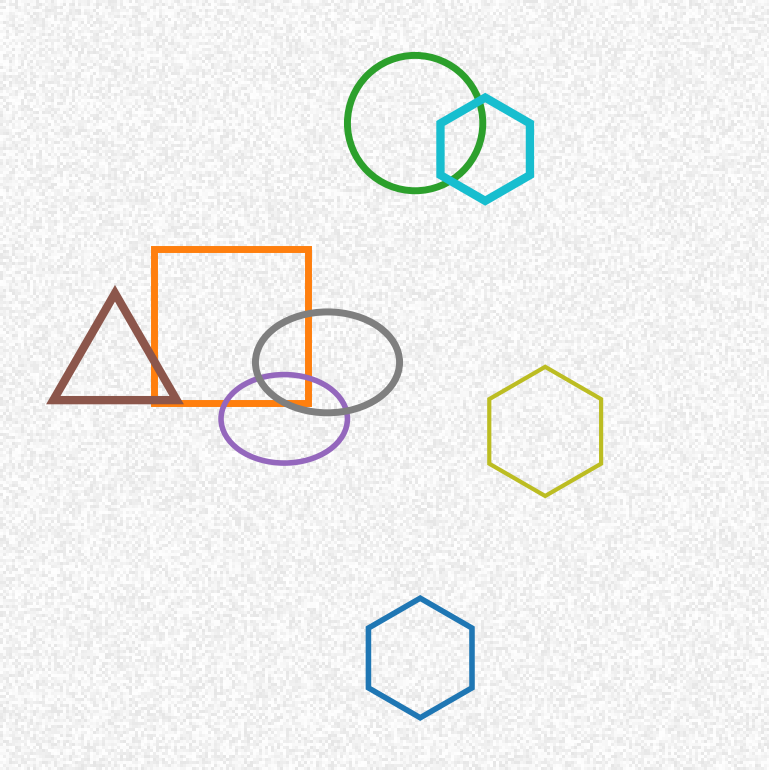[{"shape": "hexagon", "thickness": 2, "radius": 0.39, "center": [0.546, 0.145]}, {"shape": "square", "thickness": 2.5, "radius": 0.5, "center": [0.3, 0.576]}, {"shape": "circle", "thickness": 2.5, "radius": 0.44, "center": [0.539, 0.84]}, {"shape": "oval", "thickness": 2, "radius": 0.41, "center": [0.369, 0.456]}, {"shape": "triangle", "thickness": 3, "radius": 0.46, "center": [0.149, 0.527]}, {"shape": "oval", "thickness": 2.5, "radius": 0.47, "center": [0.425, 0.529]}, {"shape": "hexagon", "thickness": 1.5, "radius": 0.42, "center": [0.708, 0.44]}, {"shape": "hexagon", "thickness": 3, "radius": 0.34, "center": [0.63, 0.806]}]